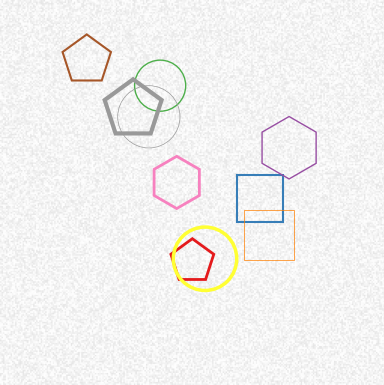[{"shape": "pentagon", "thickness": 2, "radius": 0.29, "center": [0.5, 0.321]}, {"shape": "square", "thickness": 1.5, "radius": 0.3, "center": [0.675, 0.485]}, {"shape": "circle", "thickness": 1, "radius": 0.33, "center": [0.416, 0.777]}, {"shape": "hexagon", "thickness": 1, "radius": 0.41, "center": [0.751, 0.616]}, {"shape": "square", "thickness": 0.5, "radius": 0.32, "center": [0.698, 0.389]}, {"shape": "circle", "thickness": 2.5, "radius": 0.41, "center": [0.533, 0.328]}, {"shape": "pentagon", "thickness": 1.5, "radius": 0.33, "center": [0.225, 0.844]}, {"shape": "hexagon", "thickness": 2, "radius": 0.34, "center": [0.459, 0.526]}, {"shape": "pentagon", "thickness": 3, "radius": 0.39, "center": [0.346, 0.716]}, {"shape": "circle", "thickness": 0.5, "radius": 0.4, "center": [0.387, 0.697]}]